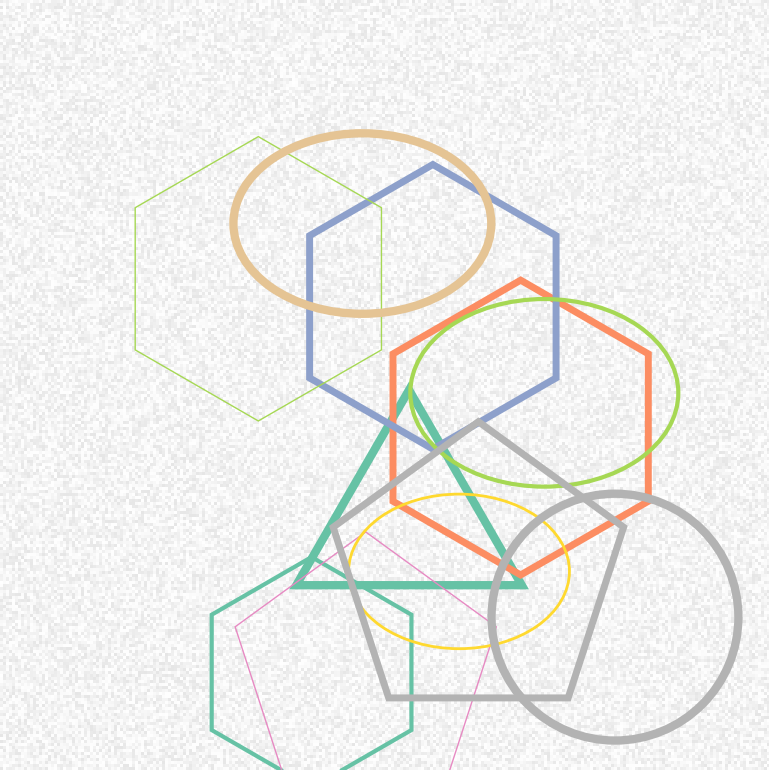[{"shape": "hexagon", "thickness": 1.5, "radius": 0.75, "center": [0.405, 0.127]}, {"shape": "triangle", "thickness": 3, "radius": 0.85, "center": [0.531, 0.325]}, {"shape": "hexagon", "thickness": 2.5, "radius": 0.96, "center": [0.676, 0.445]}, {"shape": "hexagon", "thickness": 2.5, "radius": 0.92, "center": [0.562, 0.602]}, {"shape": "pentagon", "thickness": 0.5, "radius": 0.89, "center": [0.475, 0.131]}, {"shape": "hexagon", "thickness": 0.5, "radius": 0.92, "center": [0.335, 0.638]}, {"shape": "oval", "thickness": 1.5, "radius": 0.87, "center": [0.707, 0.49]}, {"shape": "oval", "thickness": 1, "radius": 0.72, "center": [0.596, 0.258]}, {"shape": "oval", "thickness": 3, "radius": 0.84, "center": [0.471, 0.71]}, {"shape": "pentagon", "thickness": 2.5, "radius": 0.99, "center": [0.621, 0.254]}, {"shape": "circle", "thickness": 3, "radius": 0.8, "center": [0.799, 0.199]}]